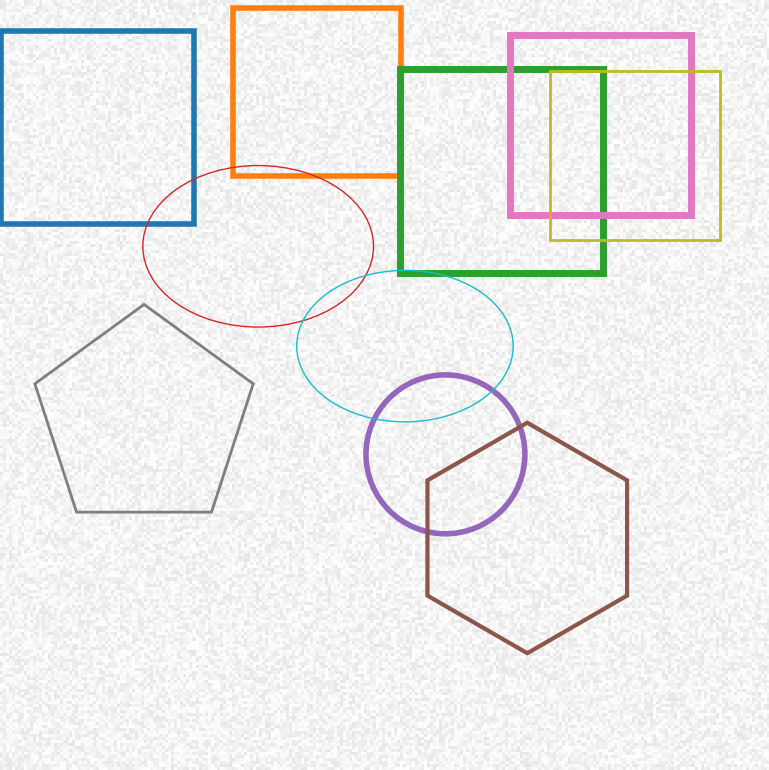[{"shape": "square", "thickness": 2, "radius": 0.63, "center": [0.126, 0.835]}, {"shape": "square", "thickness": 2, "radius": 0.55, "center": [0.412, 0.881]}, {"shape": "square", "thickness": 2.5, "radius": 0.66, "center": [0.652, 0.778]}, {"shape": "oval", "thickness": 0.5, "radius": 0.75, "center": [0.335, 0.68]}, {"shape": "circle", "thickness": 2, "radius": 0.52, "center": [0.578, 0.41]}, {"shape": "hexagon", "thickness": 1.5, "radius": 0.75, "center": [0.685, 0.301]}, {"shape": "square", "thickness": 2.5, "radius": 0.59, "center": [0.78, 0.838]}, {"shape": "pentagon", "thickness": 1, "radius": 0.75, "center": [0.187, 0.455]}, {"shape": "square", "thickness": 1, "radius": 0.55, "center": [0.825, 0.798]}, {"shape": "oval", "thickness": 0.5, "radius": 0.7, "center": [0.526, 0.55]}]